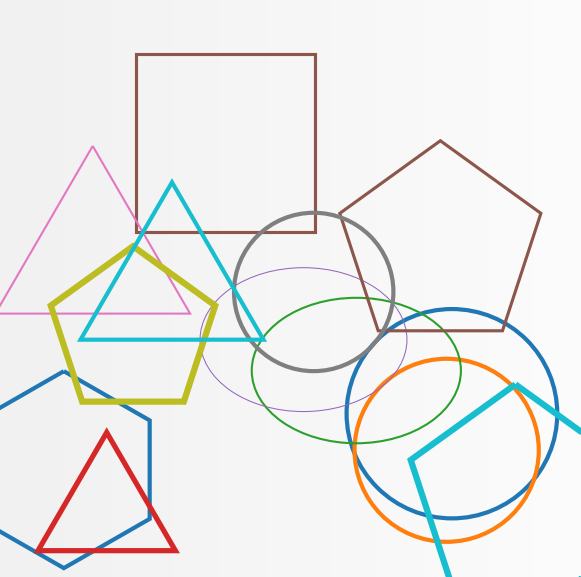[{"shape": "hexagon", "thickness": 2, "radius": 0.85, "center": [0.11, 0.186]}, {"shape": "circle", "thickness": 2, "radius": 0.91, "center": [0.778, 0.283]}, {"shape": "circle", "thickness": 2, "radius": 0.79, "center": [0.768, 0.219]}, {"shape": "oval", "thickness": 1, "radius": 0.9, "center": [0.613, 0.358]}, {"shape": "triangle", "thickness": 2.5, "radius": 0.68, "center": [0.184, 0.114]}, {"shape": "oval", "thickness": 0.5, "radius": 0.89, "center": [0.522, 0.411]}, {"shape": "square", "thickness": 1.5, "radius": 0.77, "center": [0.388, 0.752]}, {"shape": "pentagon", "thickness": 1.5, "radius": 0.91, "center": [0.758, 0.574]}, {"shape": "triangle", "thickness": 1, "radius": 0.97, "center": [0.159, 0.553]}, {"shape": "circle", "thickness": 2, "radius": 0.69, "center": [0.54, 0.494]}, {"shape": "pentagon", "thickness": 3, "radius": 0.74, "center": [0.229, 0.424]}, {"shape": "pentagon", "thickness": 3, "radius": 0.95, "center": [0.887, 0.144]}, {"shape": "triangle", "thickness": 2, "radius": 0.91, "center": [0.296, 0.502]}]